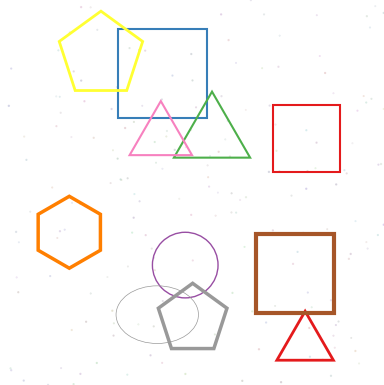[{"shape": "triangle", "thickness": 2, "radius": 0.42, "center": [0.793, 0.107]}, {"shape": "square", "thickness": 1.5, "radius": 0.43, "center": [0.795, 0.642]}, {"shape": "square", "thickness": 1.5, "radius": 0.58, "center": [0.422, 0.808]}, {"shape": "triangle", "thickness": 1.5, "radius": 0.57, "center": [0.551, 0.648]}, {"shape": "circle", "thickness": 1, "radius": 0.43, "center": [0.481, 0.311]}, {"shape": "hexagon", "thickness": 2.5, "radius": 0.47, "center": [0.18, 0.397]}, {"shape": "pentagon", "thickness": 2, "radius": 0.57, "center": [0.262, 0.857]}, {"shape": "square", "thickness": 3, "radius": 0.51, "center": [0.766, 0.289]}, {"shape": "triangle", "thickness": 1.5, "radius": 0.47, "center": [0.418, 0.644]}, {"shape": "oval", "thickness": 0.5, "radius": 0.53, "center": [0.408, 0.183]}, {"shape": "pentagon", "thickness": 2.5, "radius": 0.47, "center": [0.5, 0.17]}]